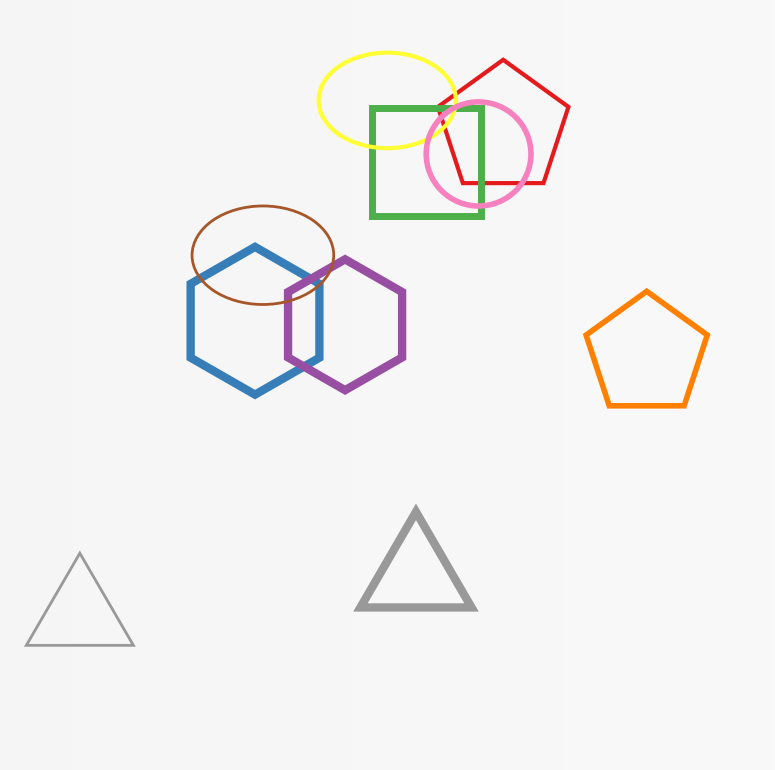[{"shape": "pentagon", "thickness": 1.5, "radius": 0.44, "center": [0.649, 0.834]}, {"shape": "hexagon", "thickness": 3, "radius": 0.48, "center": [0.329, 0.583]}, {"shape": "square", "thickness": 2.5, "radius": 0.35, "center": [0.551, 0.79]}, {"shape": "hexagon", "thickness": 3, "radius": 0.42, "center": [0.445, 0.578]}, {"shape": "pentagon", "thickness": 2, "radius": 0.41, "center": [0.834, 0.539]}, {"shape": "oval", "thickness": 1.5, "radius": 0.44, "center": [0.5, 0.87]}, {"shape": "oval", "thickness": 1, "radius": 0.46, "center": [0.339, 0.669]}, {"shape": "circle", "thickness": 2, "radius": 0.34, "center": [0.618, 0.8]}, {"shape": "triangle", "thickness": 3, "radius": 0.41, "center": [0.537, 0.252]}, {"shape": "triangle", "thickness": 1, "radius": 0.4, "center": [0.103, 0.202]}]